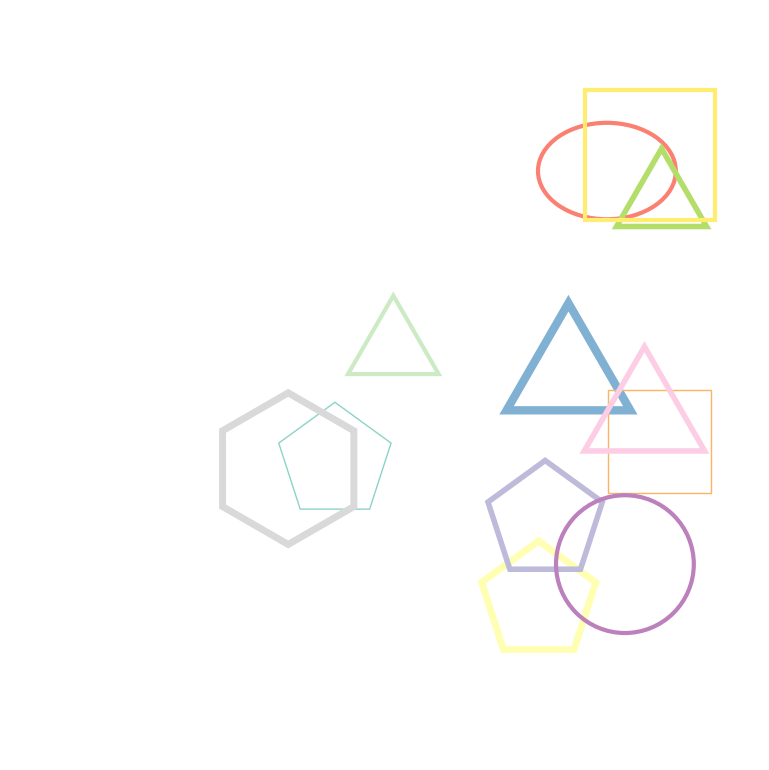[{"shape": "pentagon", "thickness": 0.5, "radius": 0.38, "center": [0.435, 0.401]}, {"shape": "pentagon", "thickness": 2.5, "radius": 0.39, "center": [0.7, 0.22]}, {"shape": "pentagon", "thickness": 2, "radius": 0.39, "center": [0.708, 0.324]}, {"shape": "oval", "thickness": 1.5, "radius": 0.45, "center": [0.788, 0.778]}, {"shape": "triangle", "thickness": 3, "radius": 0.46, "center": [0.738, 0.514]}, {"shape": "square", "thickness": 0.5, "radius": 0.33, "center": [0.856, 0.427]}, {"shape": "triangle", "thickness": 2, "radius": 0.34, "center": [0.859, 0.74]}, {"shape": "triangle", "thickness": 2, "radius": 0.45, "center": [0.837, 0.459]}, {"shape": "hexagon", "thickness": 2.5, "radius": 0.49, "center": [0.374, 0.391]}, {"shape": "circle", "thickness": 1.5, "radius": 0.45, "center": [0.812, 0.267]}, {"shape": "triangle", "thickness": 1.5, "radius": 0.34, "center": [0.511, 0.548]}, {"shape": "square", "thickness": 1.5, "radius": 0.42, "center": [0.844, 0.798]}]